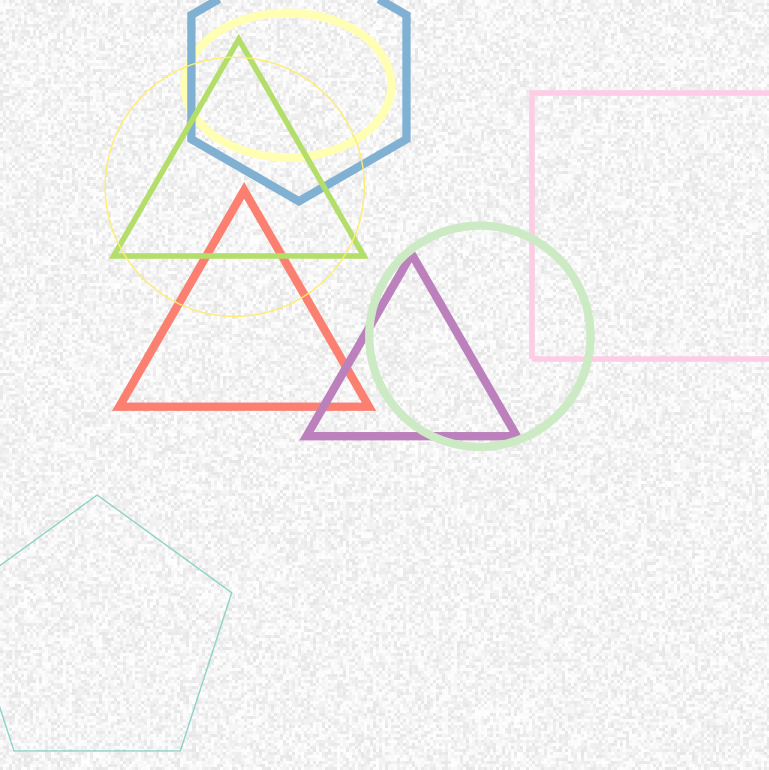[{"shape": "pentagon", "thickness": 0.5, "radius": 0.92, "center": [0.126, 0.173]}, {"shape": "oval", "thickness": 3, "radius": 0.67, "center": [0.374, 0.889]}, {"shape": "triangle", "thickness": 3, "radius": 0.94, "center": [0.317, 0.565]}, {"shape": "hexagon", "thickness": 3, "radius": 0.81, "center": [0.388, 0.9]}, {"shape": "triangle", "thickness": 2, "radius": 0.94, "center": [0.31, 0.761]}, {"shape": "square", "thickness": 2, "radius": 0.86, "center": [0.864, 0.706]}, {"shape": "triangle", "thickness": 3, "radius": 0.79, "center": [0.535, 0.512]}, {"shape": "circle", "thickness": 3, "radius": 0.72, "center": [0.623, 0.563]}, {"shape": "circle", "thickness": 0.5, "radius": 0.84, "center": [0.305, 0.757]}]